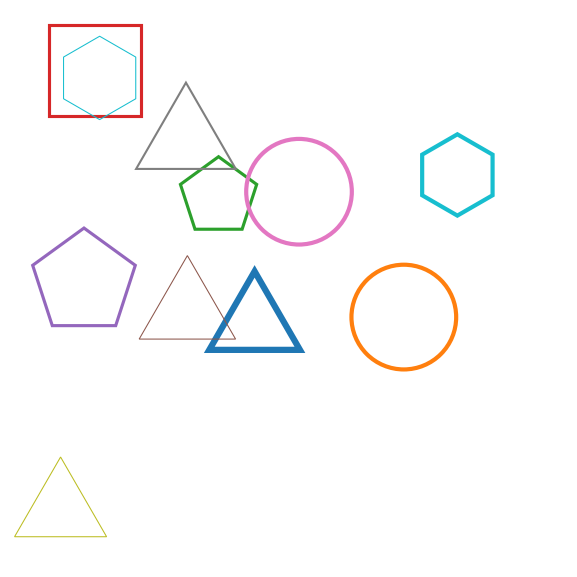[{"shape": "triangle", "thickness": 3, "radius": 0.45, "center": [0.441, 0.439]}, {"shape": "circle", "thickness": 2, "radius": 0.45, "center": [0.699, 0.45]}, {"shape": "pentagon", "thickness": 1.5, "radius": 0.35, "center": [0.378, 0.658]}, {"shape": "square", "thickness": 1.5, "radius": 0.39, "center": [0.164, 0.877]}, {"shape": "pentagon", "thickness": 1.5, "radius": 0.47, "center": [0.145, 0.511]}, {"shape": "triangle", "thickness": 0.5, "radius": 0.48, "center": [0.324, 0.46]}, {"shape": "circle", "thickness": 2, "radius": 0.46, "center": [0.518, 0.667]}, {"shape": "triangle", "thickness": 1, "radius": 0.5, "center": [0.322, 0.756]}, {"shape": "triangle", "thickness": 0.5, "radius": 0.46, "center": [0.105, 0.116]}, {"shape": "hexagon", "thickness": 2, "radius": 0.35, "center": [0.792, 0.696]}, {"shape": "hexagon", "thickness": 0.5, "radius": 0.36, "center": [0.173, 0.864]}]